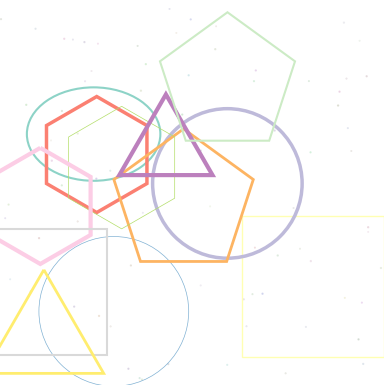[{"shape": "oval", "thickness": 1.5, "radius": 0.87, "center": [0.243, 0.652]}, {"shape": "square", "thickness": 1, "radius": 0.92, "center": [0.813, 0.256]}, {"shape": "circle", "thickness": 2.5, "radius": 0.97, "center": [0.591, 0.524]}, {"shape": "hexagon", "thickness": 2.5, "radius": 0.75, "center": [0.251, 0.599]}, {"shape": "circle", "thickness": 0.5, "radius": 0.97, "center": [0.296, 0.191]}, {"shape": "pentagon", "thickness": 2, "radius": 0.95, "center": [0.477, 0.475]}, {"shape": "hexagon", "thickness": 0.5, "radius": 0.8, "center": [0.316, 0.565]}, {"shape": "hexagon", "thickness": 3, "radius": 0.75, "center": [0.105, 0.465]}, {"shape": "square", "thickness": 1.5, "radius": 0.82, "center": [0.114, 0.242]}, {"shape": "triangle", "thickness": 3, "radius": 0.7, "center": [0.431, 0.615]}, {"shape": "pentagon", "thickness": 1.5, "radius": 0.92, "center": [0.591, 0.784]}, {"shape": "triangle", "thickness": 2, "radius": 0.9, "center": [0.114, 0.12]}]